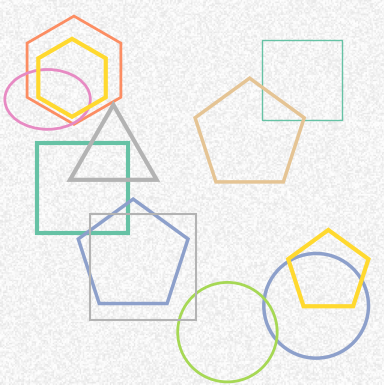[{"shape": "square", "thickness": 3, "radius": 0.59, "center": [0.214, 0.511]}, {"shape": "square", "thickness": 1, "radius": 0.52, "center": [0.785, 0.793]}, {"shape": "hexagon", "thickness": 2, "radius": 0.7, "center": [0.192, 0.818]}, {"shape": "circle", "thickness": 2.5, "radius": 0.68, "center": [0.821, 0.206]}, {"shape": "pentagon", "thickness": 2.5, "radius": 0.75, "center": [0.346, 0.333]}, {"shape": "oval", "thickness": 2, "radius": 0.56, "center": [0.124, 0.742]}, {"shape": "circle", "thickness": 2, "radius": 0.65, "center": [0.591, 0.137]}, {"shape": "pentagon", "thickness": 3, "radius": 0.55, "center": [0.853, 0.293]}, {"shape": "hexagon", "thickness": 3, "radius": 0.51, "center": [0.187, 0.798]}, {"shape": "pentagon", "thickness": 2.5, "radius": 0.74, "center": [0.648, 0.648]}, {"shape": "triangle", "thickness": 3, "radius": 0.65, "center": [0.294, 0.598]}, {"shape": "square", "thickness": 1.5, "radius": 0.69, "center": [0.371, 0.307]}]